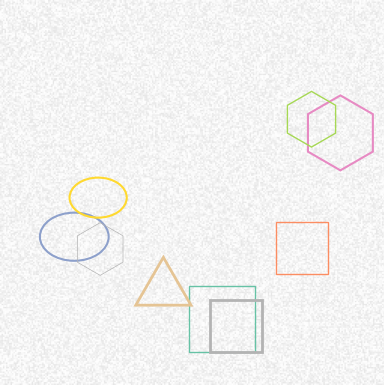[{"shape": "square", "thickness": 1, "radius": 0.43, "center": [0.576, 0.172]}, {"shape": "square", "thickness": 1, "radius": 0.34, "center": [0.784, 0.355]}, {"shape": "oval", "thickness": 1.5, "radius": 0.45, "center": [0.193, 0.385]}, {"shape": "hexagon", "thickness": 1.5, "radius": 0.49, "center": [0.884, 0.655]}, {"shape": "hexagon", "thickness": 1, "radius": 0.36, "center": [0.809, 0.69]}, {"shape": "oval", "thickness": 1.5, "radius": 0.37, "center": [0.255, 0.487]}, {"shape": "triangle", "thickness": 2, "radius": 0.41, "center": [0.424, 0.249]}, {"shape": "hexagon", "thickness": 0.5, "radius": 0.34, "center": [0.26, 0.353]}, {"shape": "square", "thickness": 2, "radius": 0.34, "center": [0.613, 0.152]}]